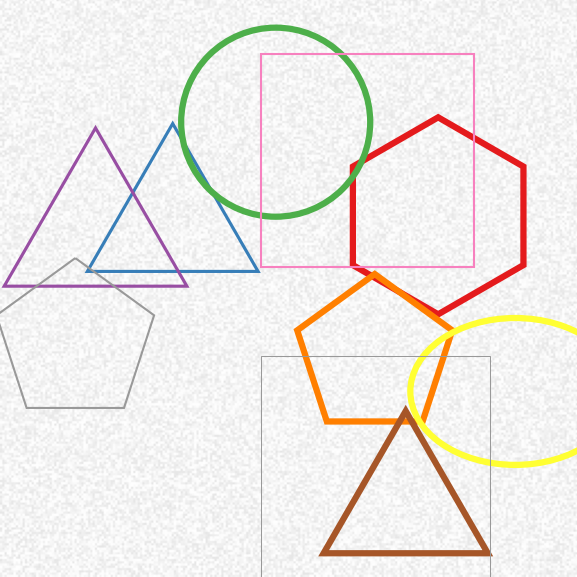[{"shape": "hexagon", "thickness": 3, "radius": 0.85, "center": [0.759, 0.625]}, {"shape": "triangle", "thickness": 1.5, "radius": 0.85, "center": [0.299, 0.614]}, {"shape": "circle", "thickness": 3, "radius": 0.82, "center": [0.477, 0.788]}, {"shape": "triangle", "thickness": 1.5, "radius": 0.91, "center": [0.165, 0.595]}, {"shape": "pentagon", "thickness": 3, "radius": 0.71, "center": [0.649, 0.383]}, {"shape": "oval", "thickness": 3, "radius": 0.91, "center": [0.892, 0.321]}, {"shape": "triangle", "thickness": 3, "radius": 0.82, "center": [0.703, 0.123]}, {"shape": "square", "thickness": 1, "radius": 0.92, "center": [0.636, 0.721]}, {"shape": "square", "thickness": 0.5, "radius": 0.99, "center": [0.65, 0.183]}, {"shape": "pentagon", "thickness": 1, "radius": 0.72, "center": [0.13, 0.409]}]